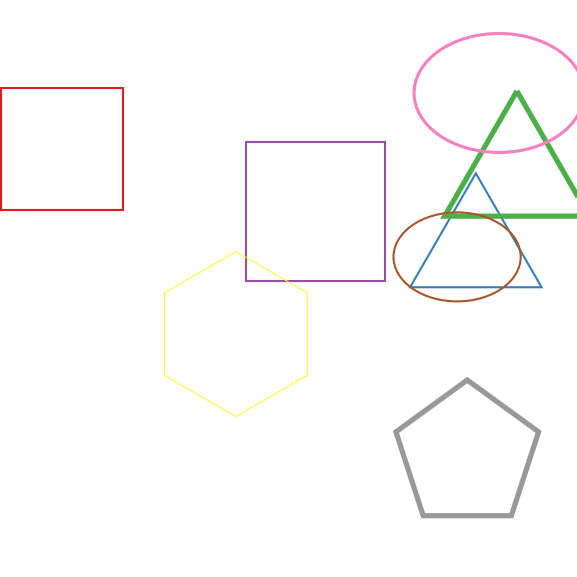[{"shape": "square", "thickness": 1, "radius": 0.53, "center": [0.108, 0.741]}, {"shape": "triangle", "thickness": 1, "radius": 0.66, "center": [0.824, 0.567]}, {"shape": "triangle", "thickness": 2.5, "radius": 0.72, "center": [0.895, 0.697]}, {"shape": "square", "thickness": 1, "radius": 0.6, "center": [0.547, 0.632]}, {"shape": "hexagon", "thickness": 0.5, "radius": 0.71, "center": [0.408, 0.421]}, {"shape": "oval", "thickness": 1, "radius": 0.55, "center": [0.792, 0.554]}, {"shape": "oval", "thickness": 1.5, "radius": 0.74, "center": [0.864, 0.838]}, {"shape": "pentagon", "thickness": 2.5, "radius": 0.65, "center": [0.809, 0.211]}]